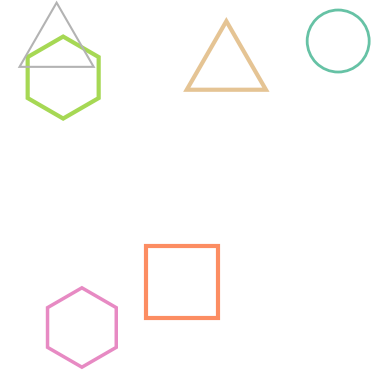[{"shape": "circle", "thickness": 2, "radius": 0.4, "center": [0.878, 0.893]}, {"shape": "square", "thickness": 3, "radius": 0.47, "center": [0.473, 0.268]}, {"shape": "hexagon", "thickness": 2.5, "radius": 0.52, "center": [0.213, 0.149]}, {"shape": "hexagon", "thickness": 3, "radius": 0.53, "center": [0.164, 0.799]}, {"shape": "triangle", "thickness": 3, "radius": 0.59, "center": [0.588, 0.826]}, {"shape": "triangle", "thickness": 1.5, "radius": 0.56, "center": [0.147, 0.882]}]